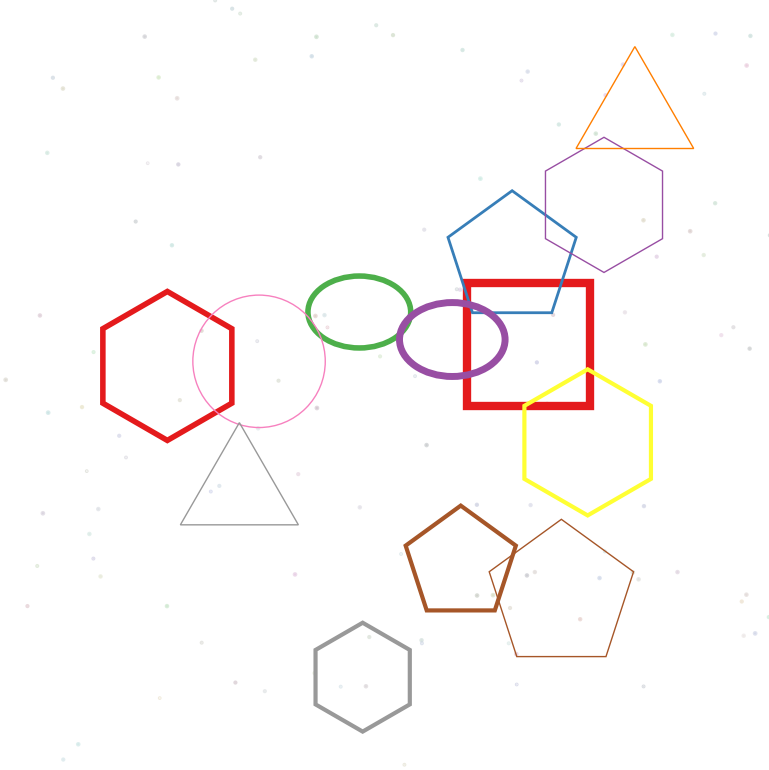[{"shape": "square", "thickness": 3, "radius": 0.4, "center": [0.687, 0.552]}, {"shape": "hexagon", "thickness": 2, "radius": 0.48, "center": [0.217, 0.525]}, {"shape": "pentagon", "thickness": 1, "radius": 0.44, "center": [0.665, 0.665]}, {"shape": "oval", "thickness": 2, "radius": 0.33, "center": [0.467, 0.595]}, {"shape": "oval", "thickness": 2.5, "radius": 0.34, "center": [0.587, 0.559]}, {"shape": "hexagon", "thickness": 0.5, "radius": 0.44, "center": [0.784, 0.734]}, {"shape": "triangle", "thickness": 0.5, "radius": 0.44, "center": [0.824, 0.851]}, {"shape": "hexagon", "thickness": 1.5, "radius": 0.47, "center": [0.763, 0.425]}, {"shape": "pentagon", "thickness": 0.5, "radius": 0.49, "center": [0.729, 0.227]}, {"shape": "pentagon", "thickness": 1.5, "radius": 0.38, "center": [0.598, 0.268]}, {"shape": "circle", "thickness": 0.5, "radius": 0.43, "center": [0.336, 0.531]}, {"shape": "triangle", "thickness": 0.5, "radius": 0.44, "center": [0.311, 0.363]}, {"shape": "hexagon", "thickness": 1.5, "radius": 0.35, "center": [0.471, 0.121]}]